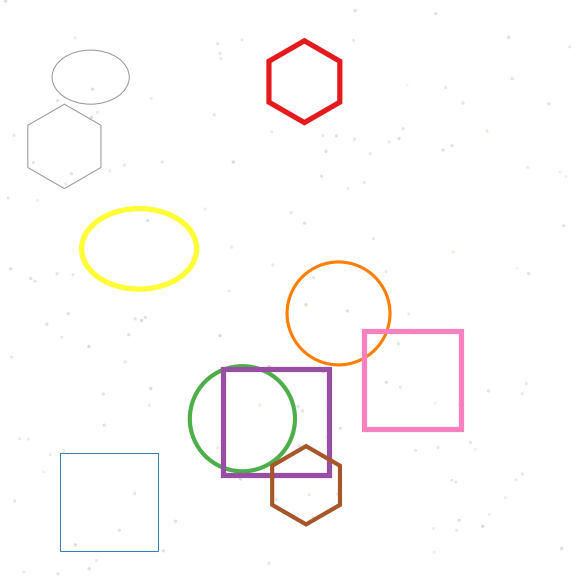[{"shape": "hexagon", "thickness": 2.5, "radius": 0.35, "center": [0.527, 0.858]}, {"shape": "square", "thickness": 0.5, "radius": 0.42, "center": [0.189, 0.13]}, {"shape": "circle", "thickness": 2, "radius": 0.46, "center": [0.42, 0.274]}, {"shape": "square", "thickness": 2.5, "radius": 0.46, "center": [0.477, 0.268]}, {"shape": "circle", "thickness": 1.5, "radius": 0.45, "center": [0.586, 0.456]}, {"shape": "oval", "thickness": 2.5, "radius": 0.5, "center": [0.241, 0.568]}, {"shape": "hexagon", "thickness": 2, "radius": 0.34, "center": [0.53, 0.159]}, {"shape": "square", "thickness": 2.5, "radius": 0.42, "center": [0.714, 0.341]}, {"shape": "hexagon", "thickness": 0.5, "radius": 0.37, "center": [0.112, 0.746]}, {"shape": "oval", "thickness": 0.5, "radius": 0.33, "center": [0.157, 0.866]}]